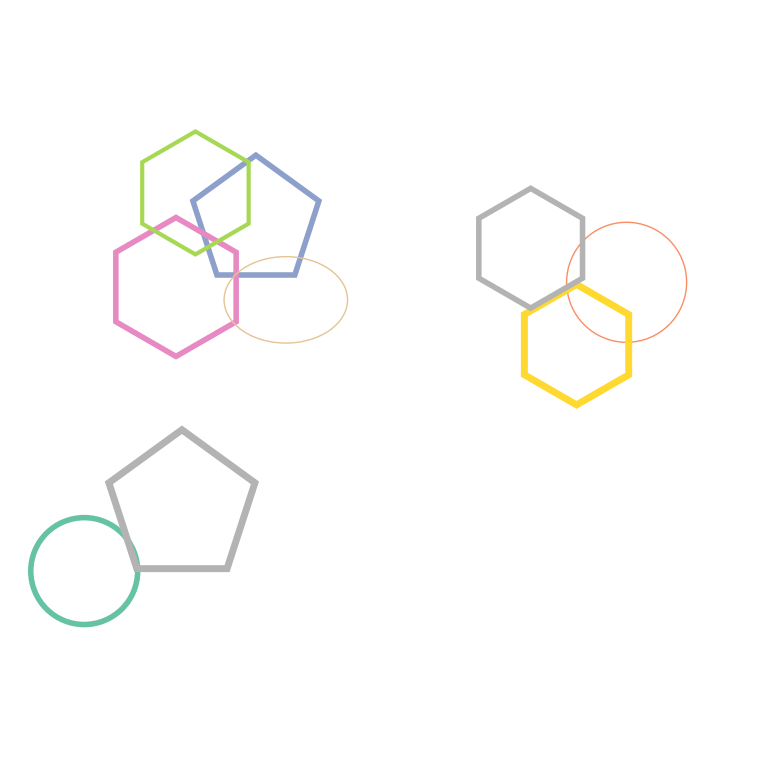[{"shape": "circle", "thickness": 2, "radius": 0.35, "center": [0.109, 0.258]}, {"shape": "circle", "thickness": 0.5, "radius": 0.39, "center": [0.814, 0.633]}, {"shape": "pentagon", "thickness": 2, "radius": 0.43, "center": [0.332, 0.712]}, {"shape": "hexagon", "thickness": 2, "radius": 0.45, "center": [0.229, 0.627]}, {"shape": "hexagon", "thickness": 1.5, "radius": 0.4, "center": [0.254, 0.749]}, {"shape": "hexagon", "thickness": 2.5, "radius": 0.39, "center": [0.749, 0.552]}, {"shape": "oval", "thickness": 0.5, "radius": 0.4, "center": [0.371, 0.611]}, {"shape": "pentagon", "thickness": 2.5, "radius": 0.5, "center": [0.236, 0.342]}, {"shape": "hexagon", "thickness": 2, "radius": 0.39, "center": [0.689, 0.678]}]